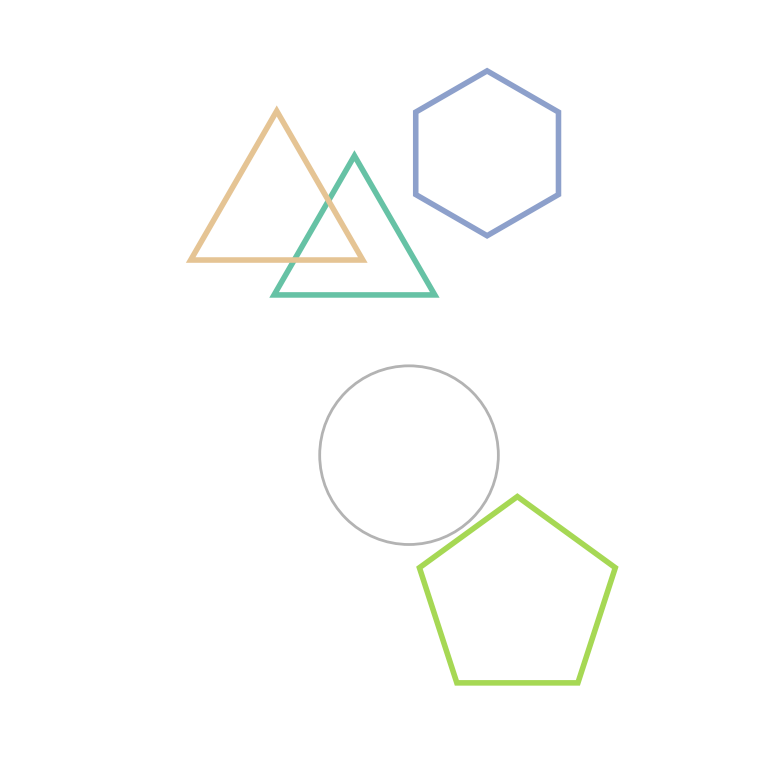[{"shape": "triangle", "thickness": 2, "radius": 0.6, "center": [0.46, 0.677]}, {"shape": "hexagon", "thickness": 2, "radius": 0.54, "center": [0.633, 0.801]}, {"shape": "pentagon", "thickness": 2, "radius": 0.67, "center": [0.672, 0.221]}, {"shape": "triangle", "thickness": 2, "radius": 0.65, "center": [0.359, 0.727]}, {"shape": "circle", "thickness": 1, "radius": 0.58, "center": [0.531, 0.409]}]